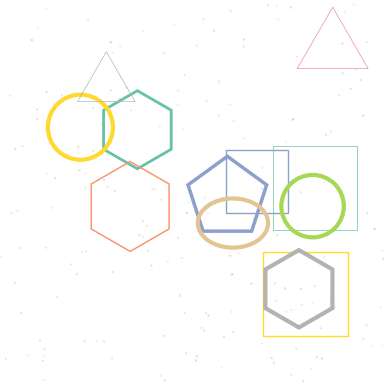[{"shape": "hexagon", "thickness": 2, "radius": 0.51, "center": [0.357, 0.663]}, {"shape": "square", "thickness": 0.5, "radius": 0.55, "center": [0.817, 0.511]}, {"shape": "hexagon", "thickness": 1, "radius": 0.58, "center": [0.338, 0.464]}, {"shape": "square", "thickness": 1, "radius": 0.4, "center": [0.668, 0.529]}, {"shape": "pentagon", "thickness": 2.5, "radius": 0.54, "center": [0.591, 0.486]}, {"shape": "triangle", "thickness": 0.5, "radius": 0.53, "center": [0.864, 0.875]}, {"shape": "circle", "thickness": 3, "radius": 0.41, "center": [0.812, 0.465]}, {"shape": "circle", "thickness": 3, "radius": 0.42, "center": [0.209, 0.67]}, {"shape": "square", "thickness": 1, "radius": 0.55, "center": [0.793, 0.236]}, {"shape": "oval", "thickness": 3, "radius": 0.46, "center": [0.605, 0.421]}, {"shape": "hexagon", "thickness": 3, "radius": 0.5, "center": [0.776, 0.25]}, {"shape": "triangle", "thickness": 0.5, "radius": 0.43, "center": [0.276, 0.779]}]